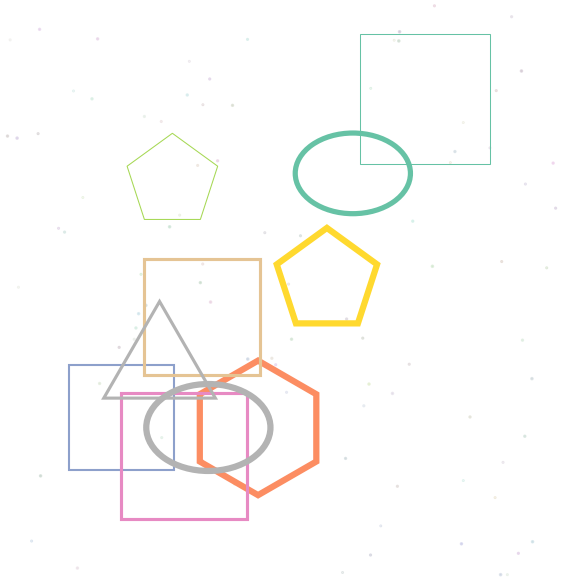[{"shape": "oval", "thickness": 2.5, "radius": 0.5, "center": [0.611, 0.699]}, {"shape": "square", "thickness": 0.5, "radius": 0.56, "center": [0.735, 0.828]}, {"shape": "hexagon", "thickness": 3, "radius": 0.58, "center": [0.447, 0.258]}, {"shape": "square", "thickness": 1, "radius": 0.45, "center": [0.211, 0.276]}, {"shape": "square", "thickness": 1.5, "radius": 0.55, "center": [0.318, 0.21]}, {"shape": "pentagon", "thickness": 0.5, "radius": 0.41, "center": [0.298, 0.686]}, {"shape": "pentagon", "thickness": 3, "radius": 0.46, "center": [0.566, 0.513]}, {"shape": "square", "thickness": 1.5, "radius": 0.5, "center": [0.35, 0.451]}, {"shape": "oval", "thickness": 3, "radius": 0.54, "center": [0.361, 0.259]}, {"shape": "triangle", "thickness": 1.5, "radius": 0.56, "center": [0.276, 0.366]}]